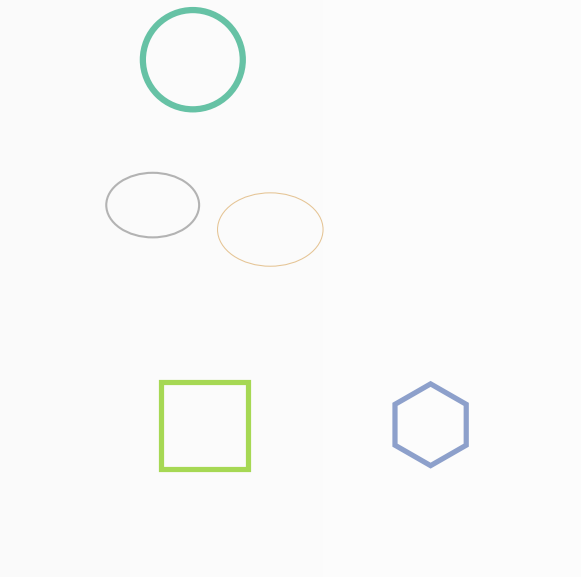[{"shape": "circle", "thickness": 3, "radius": 0.43, "center": [0.332, 0.896]}, {"shape": "hexagon", "thickness": 2.5, "radius": 0.35, "center": [0.741, 0.264]}, {"shape": "square", "thickness": 2.5, "radius": 0.37, "center": [0.352, 0.263]}, {"shape": "oval", "thickness": 0.5, "radius": 0.45, "center": [0.465, 0.602]}, {"shape": "oval", "thickness": 1, "radius": 0.4, "center": [0.263, 0.644]}]